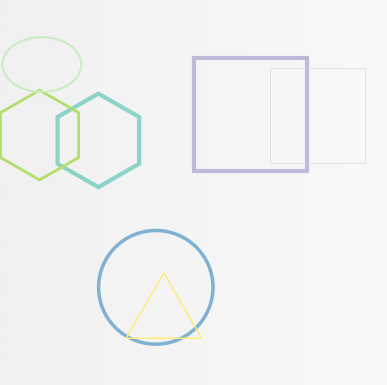[{"shape": "hexagon", "thickness": 3, "radius": 0.61, "center": [0.254, 0.635]}, {"shape": "square", "thickness": 3, "radius": 0.73, "center": [0.647, 0.702]}, {"shape": "circle", "thickness": 2.5, "radius": 0.74, "center": [0.402, 0.254]}, {"shape": "hexagon", "thickness": 2, "radius": 0.58, "center": [0.102, 0.649]}, {"shape": "square", "thickness": 0.5, "radius": 0.61, "center": [0.82, 0.699]}, {"shape": "oval", "thickness": 1.5, "radius": 0.51, "center": [0.108, 0.832]}, {"shape": "triangle", "thickness": 1, "radius": 0.56, "center": [0.423, 0.178]}]